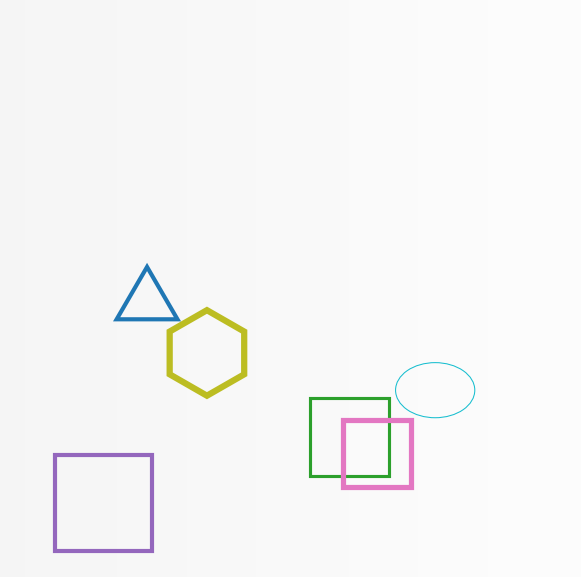[{"shape": "triangle", "thickness": 2, "radius": 0.3, "center": [0.253, 0.476]}, {"shape": "square", "thickness": 1.5, "radius": 0.34, "center": [0.601, 0.242]}, {"shape": "square", "thickness": 2, "radius": 0.42, "center": [0.178, 0.127]}, {"shape": "square", "thickness": 2.5, "radius": 0.29, "center": [0.649, 0.213]}, {"shape": "hexagon", "thickness": 3, "radius": 0.37, "center": [0.356, 0.388]}, {"shape": "oval", "thickness": 0.5, "radius": 0.34, "center": [0.749, 0.323]}]